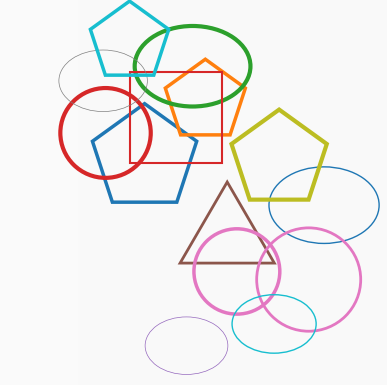[{"shape": "pentagon", "thickness": 2.5, "radius": 0.71, "center": [0.373, 0.589]}, {"shape": "oval", "thickness": 1, "radius": 0.71, "center": [0.836, 0.467]}, {"shape": "pentagon", "thickness": 2.5, "radius": 0.54, "center": [0.53, 0.738]}, {"shape": "oval", "thickness": 3, "radius": 0.75, "center": [0.497, 0.828]}, {"shape": "square", "thickness": 1.5, "radius": 0.59, "center": [0.455, 0.695]}, {"shape": "circle", "thickness": 3, "radius": 0.58, "center": [0.272, 0.655]}, {"shape": "oval", "thickness": 0.5, "radius": 0.53, "center": [0.481, 0.102]}, {"shape": "triangle", "thickness": 2, "radius": 0.7, "center": [0.586, 0.387]}, {"shape": "circle", "thickness": 2, "radius": 0.67, "center": [0.797, 0.274]}, {"shape": "circle", "thickness": 2.5, "radius": 0.55, "center": [0.611, 0.295]}, {"shape": "oval", "thickness": 0.5, "radius": 0.57, "center": [0.266, 0.79]}, {"shape": "pentagon", "thickness": 3, "radius": 0.65, "center": [0.72, 0.586]}, {"shape": "oval", "thickness": 1, "radius": 0.54, "center": [0.707, 0.159]}, {"shape": "pentagon", "thickness": 2.5, "radius": 0.53, "center": [0.334, 0.891]}]